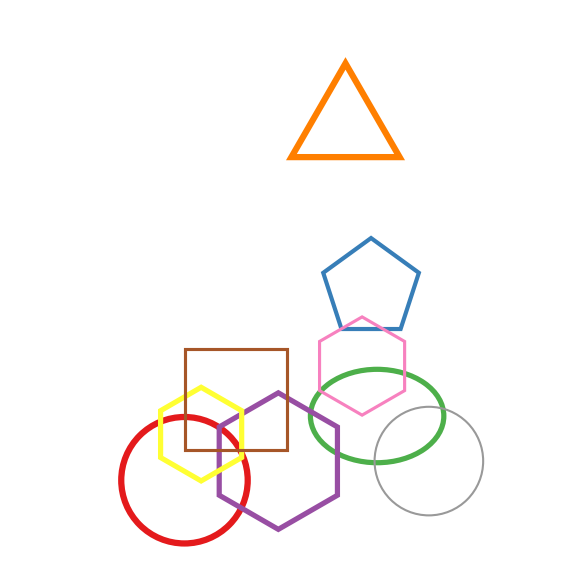[{"shape": "circle", "thickness": 3, "radius": 0.55, "center": [0.319, 0.168]}, {"shape": "pentagon", "thickness": 2, "radius": 0.44, "center": [0.643, 0.5]}, {"shape": "oval", "thickness": 2.5, "radius": 0.58, "center": [0.653, 0.279]}, {"shape": "hexagon", "thickness": 2.5, "radius": 0.59, "center": [0.482, 0.201]}, {"shape": "triangle", "thickness": 3, "radius": 0.54, "center": [0.598, 0.781]}, {"shape": "hexagon", "thickness": 2.5, "radius": 0.41, "center": [0.348, 0.247]}, {"shape": "square", "thickness": 1.5, "radius": 0.44, "center": [0.409, 0.307]}, {"shape": "hexagon", "thickness": 1.5, "radius": 0.43, "center": [0.627, 0.365]}, {"shape": "circle", "thickness": 1, "radius": 0.47, "center": [0.743, 0.201]}]